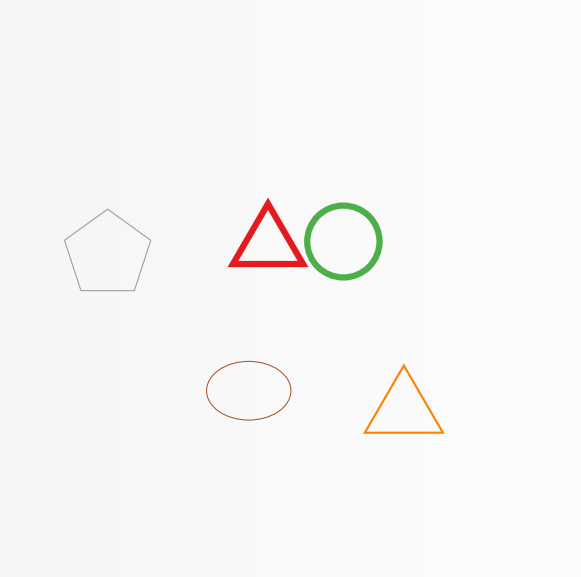[{"shape": "triangle", "thickness": 3, "radius": 0.35, "center": [0.461, 0.577]}, {"shape": "circle", "thickness": 3, "radius": 0.31, "center": [0.591, 0.581]}, {"shape": "triangle", "thickness": 1, "radius": 0.39, "center": [0.695, 0.289]}, {"shape": "oval", "thickness": 0.5, "radius": 0.36, "center": [0.428, 0.323]}, {"shape": "pentagon", "thickness": 0.5, "radius": 0.39, "center": [0.185, 0.559]}]